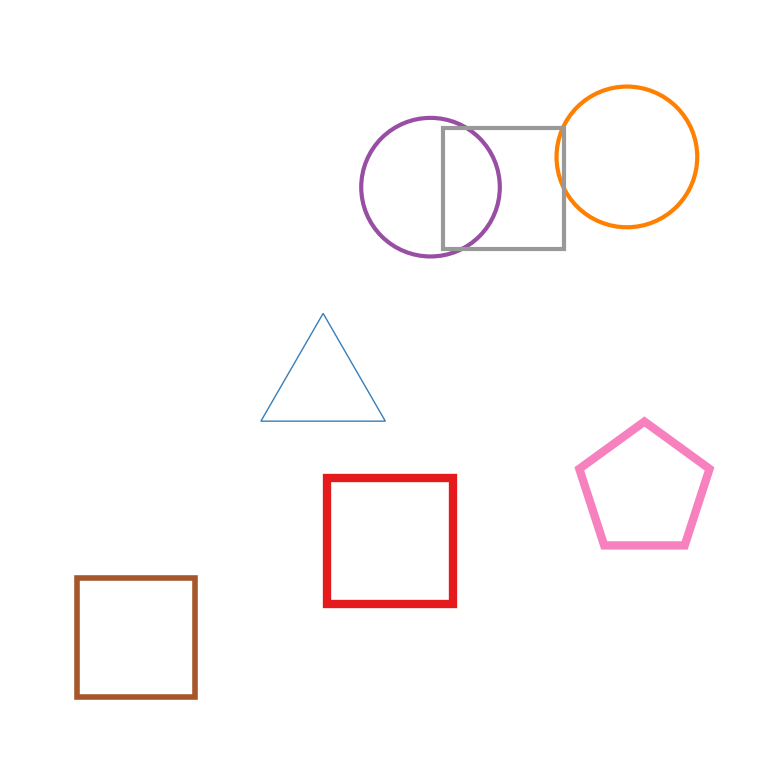[{"shape": "square", "thickness": 3, "radius": 0.41, "center": [0.506, 0.297]}, {"shape": "triangle", "thickness": 0.5, "radius": 0.47, "center": [0.42, 0.5]}, {"shape": "circle", "thickness": 1.5, "radius": 0.45, "center": [0.559, 0.757]}, {"shape": "circle", "thickness": 1.5, "radius": 0.46, "center": [0.814, 0.796]}, {"shape": "square", "thickness": 2, "radius": 0.39, "center": [0.177, 0.172]}, {"shape": "pentagon", "thickness": 3, "radius": 0.44, "center": [0.837, 0.364]}, {"shape": "square", "thickness": 1.5, "radius": 0.39, "center": [0.654, 0.755]}]